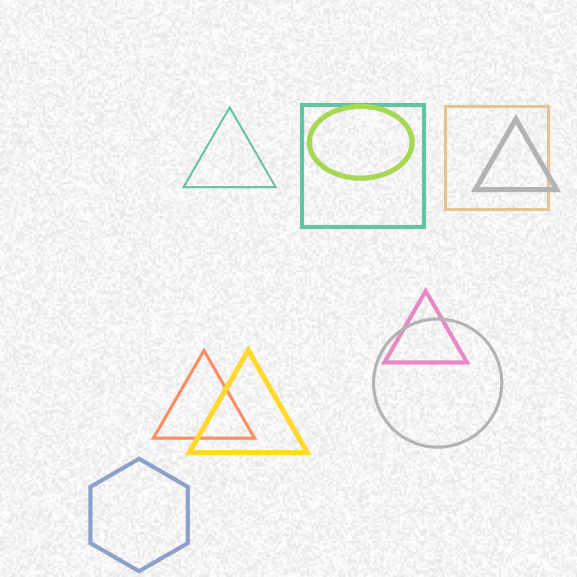[{"shape": "square", "thickness": 2, "radius": 0.53, "center": [0.629, 0.711]}, {"shape": "triangle", "thickness": 1, "radius": 0.46, "center": [0.398, 0.721]}, {"shape": "triangle", "thickness": 1.5, "radius": 0.51, "center": [0.353, 0.291]}, {"shape": "hexagon", "thickness": 2, "radius": 0.49, "center": [0.241, 0.107]}, {"shape": "triangle", "thickness": 2, "radius": 0.41, "center": [0.737, 0.413]}, {"shape": "oval", "thickness": 2.5, "radius": 0.44, "center": [0.625, 0.753]}, {"shape": "triangle", "thickness": 2.5, "radius": 0.59, "center": [0.43, 0.274]}, {"shape": "square", "thickness": 1.5, "radius": 0.45, "center": [0.86, 0.726]}, {"shape": "triangle", "thickness": 2.5, "radius": 0.41, "center": [0.893, 0.711]}, {"shape": "circle", "thickness": 1.5, "radius": 0.56, "center": [0.758, 0.336]}]